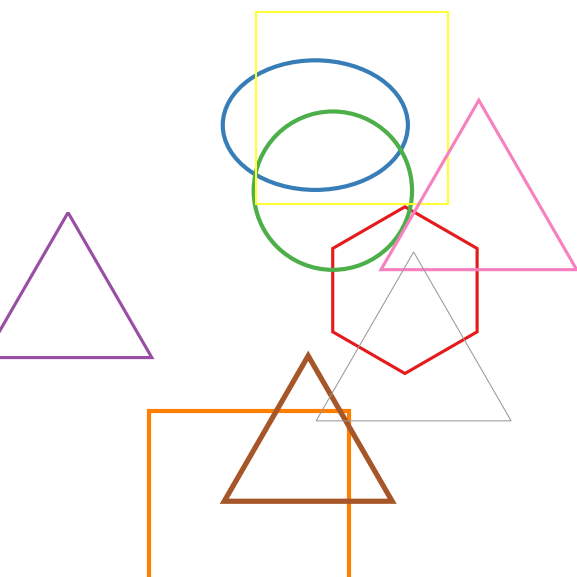[{"shape": "hexagon", "thickness": 1.5, "radius": 0.72, "center": [0.701, 0.497]}, {"shape": "oval", "thickness": 2, "radius": 0.8, "center": [0.546, 0.782]}, {"shape": "circle", "thickness": 2, "radius": 0.69, "center": [0.576, 0.669]}, {"shape": "triangle", "thickness": 1.5, "radius": 0.84, "center": [0.118, 0.464]}, {"shape": "square", "thickness": 2, "radius": 0.87, "center": [0.431, 0.114]}, {"shape": "square", "thickness": 1, "radius": 0.83, "center": [0.609, 0.812]}, {"shape": "triangle", "thickness": 2.5, "radius": 0.84, "center": [0.534, 0.215]}, {"shape": "triangle", "thickness": 1.5, "radius": 0.98, "center": [0.829, 0.63]}, {"shape": "triangle", "thickness": 0.5, "radius": 0.97, "center": [0.716, 0.368]}]